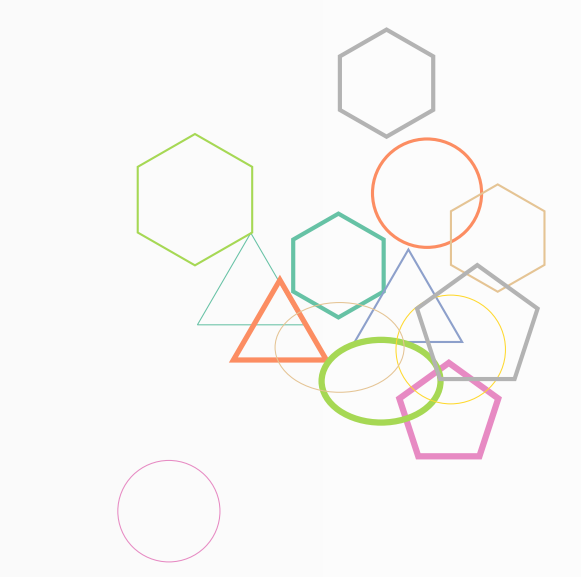[{"shape": "triangle", "thickness": 0.5, "radius": 0.53, "center": [0.431, 0.49]}, {"shape": "hexagon", "thickness": 2, "radius": 0.45, "center": [0.582, 0.539]}, {"shape": "circle", "thickness": 1.5, "radius": 0.47, "center": [0.735, 0.665]}, {"shape": "triangle", "thickness": 2.5, "radius": 0.46, "center": [0.482, 0.422]}, {"shape": "triangle", "thickness": 1, "radius": 0.53, "center": [0.703, 0.46]}, {"shape": "pentagon", "thickness": 3, "radius": 0.45, "center": [0.772, 0.281]}, {"shape": "circle", "thickness": 0.5, "radius": 0.44, "center": [0.291, 0.114]}, {"shape": "oval", "thickness": 3, "radius": 0.51, "center": [0.656, 0.339]}, {"shape": "hexagon", "thickness": 1, "radius": 0.57, "center": [0.335, 0.653]}, {"shape": "circle", "thickness": 0.5, "radius": 0.47, "center": [0.775, 0.394]}, {"shape": "oval", "thickness": 0.5, "radius": 0.56, "center": [0.584, 0.398]}, {"shape": "hexagon", "thickness": 1, "radius": 0.46, "center": [0.856, 0.587]}, {"shape": "pentagon", "thickness": 2, "radius": 0.55, "center": [0.821, 0.431]}, {"shape": "hexagon", "thickness": 2, "radius": 0.46, "center": [0.665, 0.855]}]